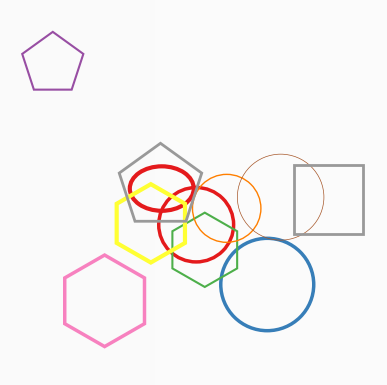[{"shape": "oval", "thickness": 3, "radius": 0.41, "center": [0.417, 0.51]}, {"shape": "circle", "thickness": 2.5, "radius": 0.48, "center": [0.506, 0.416]}, {"shape": "circle", "thickness": 2.5, "radius": 0.6, "center": [0.69, 0.261]}, {"shape": "hexagon", "thickness": 1.5, "radius": 0.48, "center": [0.528, 0.351]}, {"shape": "pentagon", "thickness": 1.5, "radius": 0.41, "center": [0.136, 0.834]}, {"shape": "circle", "thickness": 1, "radius": 0.44, "center": [0.585, 0.459]}, {"shape": "hexagon", "thickness": 3, "radius": 0.51, "center": [0.389, 0.42]}, {"shape": "circle", "thickness": 0.5, "radius": 0.56, "center": [0.724, 0.488]}, {"shape": "hexagon", "thickness": 2.5, "radius": 0.59, "center": [0.27, 0.219]}, {"shape": "square", "thickness": 2, "radius": 0.45, "center": [0.847, 0.481]}, {"shape": "pentagon", "thickness": 2, "radius": 0.56, "center": [0.414, 0.516]}]